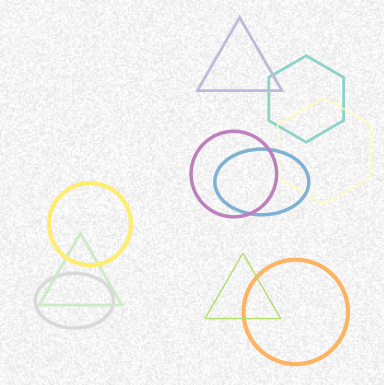[{"shape": "hexagon", "thickness": 2, "radius": 0.56, "center": [0.795, 0.743]}, {"shape": "hexagon", "thickness": 1, "radius": 0.69, "center": [0.841, 0.608]}, {"shape": "triangle", "thickness": 2, "radius": 0.63, "center": [0.622, 0.828]}, {"shape": "oval", "thickness": 2.5, "radius": 0.61, "center": [0.68, 0.527]}, {"shape": "circle", "thickness": 3, "radius": 0.68, "center": [0.768, 0.19]}, {"shape": "triangle", "thickness": 1, "radius": 0.57, "center": [0.631, 0.229]}, {"shape": "oval", "thickness": 2.5, "radius": 0.51, "center": [0.193, 0.219]}, {"shape": "circle", "thickness": 2.5, "radius": 0.56, "center": [0.607, 0.548]}, {"shape": "triangle", "thickness": 2, "radius": 0.62, "center": [0.209, 0.27]}, {"shape": "circle", "thickness": 3, "radius": 0.53, "center": [0.234, 0.418]}]